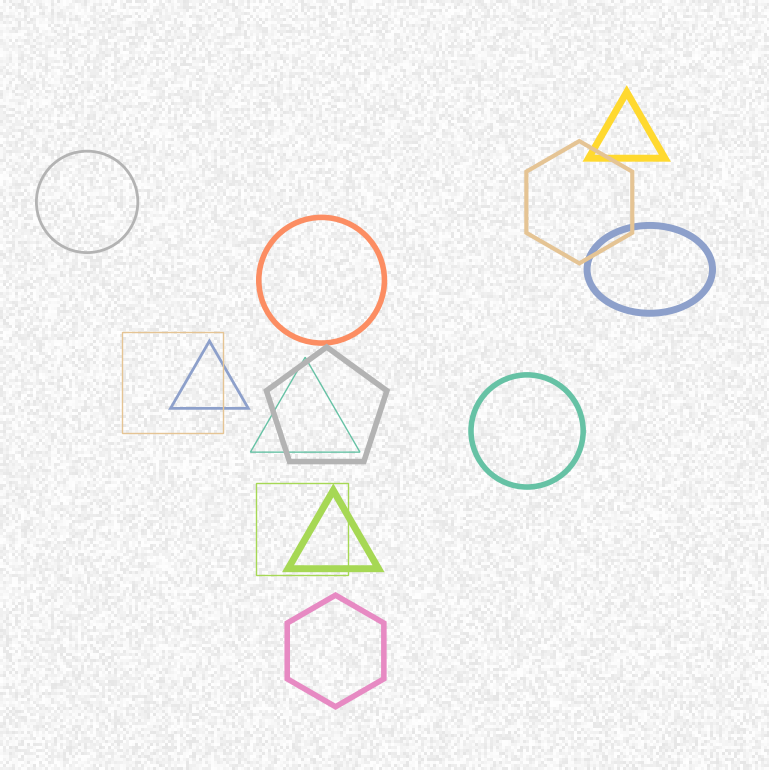[{"shape": "circle", "thickness": 2, "radius": 0.36, "center": [0.685, 0.44]}, {"shape": "triangle", "thickness": 0.5, "radius": 0.41, "center": [0.396, 0.454]}, {"shape": "circle", "thickness": 2, "radius": 0.41, "center": [0.418, 0.636]}, {"shape": "triangle", "thickness": 1, "radius": 0.29, "center": [0.272, 0.499]}, {"shape": "oval", "thickness": 2.5, "radius": 0.41, "center": [0.844, 0.65]}, {"shape": "hexagon", "thickness": 2, "radius": 0.36, "center": [0.436, 0.155]}, {"shape": "triangle", "thickness": 2.5, "radius": 0.34, "center": [0.433, 0.295]}, {"shape": "square", "thickness": 0.5, "radius": 0.3, "center": [0.392, 0.313]}, {"shape": "triangle", "thickness": 2.5, "radius": 0.29, "center": [0.814, 0.823]}, {"shape": "square", "thickness": 0.5, "radius": 0.33, "center": [0.224, 0.504]}, {"shape": "hexagon", "thickness": 1.5, "radius": 0.4, "center": [0.752, 0.737]}, {"shape": "circle", "thickness": 1, "radius": 0.33, "center": [0.113, 0.738]}, {"shape": "pentagon", "thickness": 2, "radius": 0.41, "center": [0.424, 0.467]}]